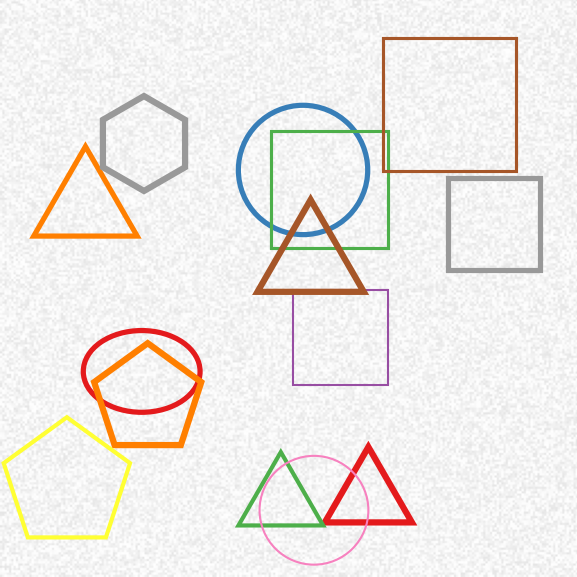[{"shape": "oval", "thickness": 2.5, "radius": 0.51, "center": [0.245, 0.356]}, {"shape": "triangle", "thickness": 3, "radius": 0.44, "center": [0.638, 0.138]}, {"shape": "circle", "thickness": 2.5, "radius": 0.56, "center": [0.525, 0.705]}, {"shape": "square", "thickness": 1.5, "radius": 0.51, "center": [0.57, 0.672]}, {"shape": "triangle", "thickness": 2, "radius": 0.42, "center": [0.486, 0.132]}, {"shape": "square", "thickness": 1, "radius": 0.41, "center": [0.59, 0.414]}, {"shape": "triangle", "thickness": 2.5, "radius": 0.52, "center": [0.148, 0.642]}, {"shape": "pentagon", "thickness": 3, "radius": 0.49, "center": [0.256, 0.307]}, {"shape": "pentagon", "thickness": 2, "radius": 0.58, "center": [0.116, 0.162]}, {"shape": "square", "thickness": 1.5, "radius": 0.58, "center": [0.779, 0.818]}, {"shape": "triangle", "thickness": 3, "radius": 0.53, "center": [0.538, 0.547]}, {"shape": "circle", "thickness": 1, "radius": 0.47, "center": [0.544, 0.116]}, {"shape": "hexagon", "thickness": 3, "radius": 0.41, "center": [0.249, 0.751]}, {"shape": "square", "thickness": 2.5, "radius": 0.4, "center": [0.856, 0.611]}]